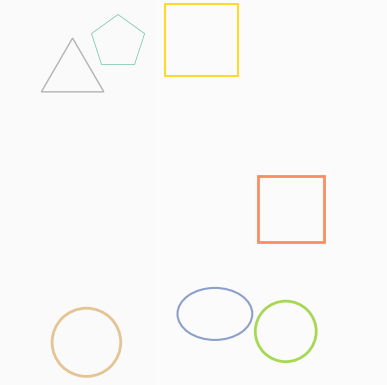[{"shape": "pentagon", "thickness": 0.5, "radius": 0.36, "center": [0.305, 0.89]}, {"shape": "square", "thickness": 2, "radius": 0.43, "center": [0.75, 0.457]}, {"shape": "oval", "thickness": 1.5, "radius": 0.48, "center": [0.555, 0.185]}, {"shape": "circle", "thickness": 2, "radius": 0.39, "center": [0.737, 0.139]}, {"shape": "square", "thickness": 1.5, "radius": 0.47, "center": [0.52, 0.895]}, {"shape": "circle", "thickness": 2, "radius": 0.44, "center": [0.223, 0.111]}, {"shape": "triangle", "thickness": 1, "radius": 0.47, "center": [0.187, 0.808]}]